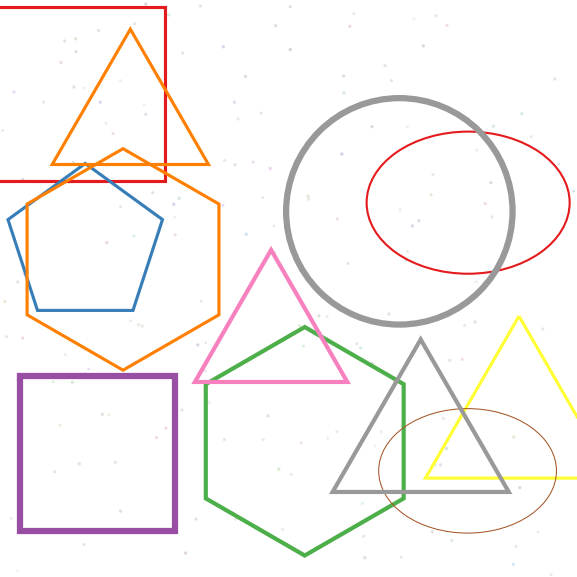[{"shape": "oval", "thickness": 1, "radius": 0.88, "center": [0.811, 0.648]}, {"shape": "square", "thickness": 1.5, "radius": 0.76, "center": [0.134, 0.836]}, {"shape": "pentagon", "thickness": 1.5, "radius": 0.7, "center": [0.148, 0.575]}, {"shape": "hexagon", "thickness": 2, "radius": 0.99, "center": [0.528, 0.235]}, {"shape": "square", "thickness": 3, "radius": 0.67, "center": [0.168, 0.214]}, {"shape": "triangle", "thickness": 1.5, "radius": 0.78, "center": [0.226, 0.792]}, {"shape": "hexagon", "thickness": 1.5, "radius": 0.96, "center": [0.213, 0.55]}, {"shape": "triangle", "thickness": 1.5, "radius": 0.94, "center": [0.899, 0.265]}, {"shape": "oval", "thickness": 0.5, "radius": 0.77, "center": [0.81, 0.184]}, {"shape": "triangle", "thickness": 2, "radius": 0.76, "center": [0.469, 0.414]}, {"shape": "triangle", "thickness": 2, "radius": 0.88, "center": [0.728, 0.235]}, {"shape": "circle", "thickness": 3, "radius": 0.98, "center": [0.692, 0.633]}]